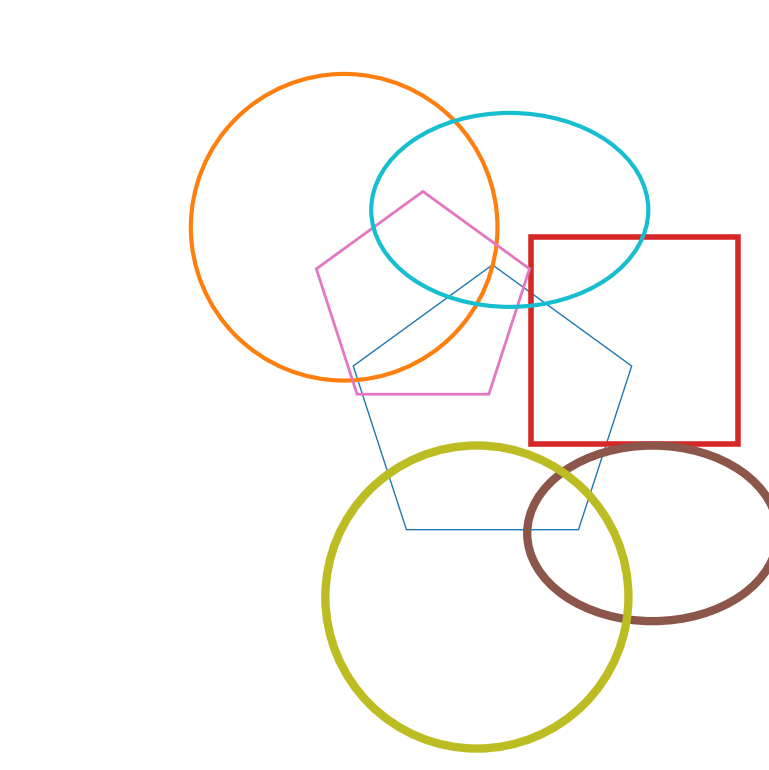[{"shape": "pentagon", "thickness": 0.5, "radius": 0.95, "center": [0.64, 0.466]}, {"shape": "circle", "thickness": 1.5, "radius": 1.0, "center": [0.447, 0.705]}, {"shape": "square", "thickness": 2, "radius": 0.67, "center": [0.824, 0.558]}, {"shape": "oval", "thickness": 3, "radius": 0.81, "center": [0.848, 0.307]}, {"shape": "pentagon", "thickness": 1, "radius": 0.73, "center": [0.549, 0.606]}, {"shape": "circle", "thickness": 3, "radius": 0.98, "center": [0.619, 0.225]}, {"shape": "oval", "thickness": 1.5, "radius": 0.9, "center": [0.662, 0.727]}]